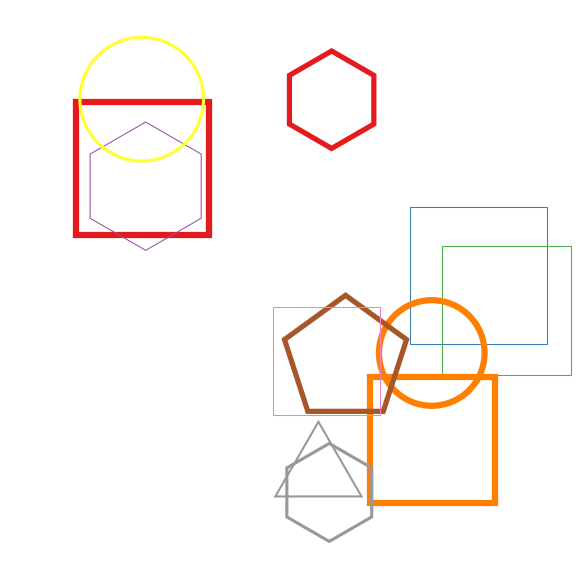[{"shape": "hexagon", "thickness": 2.5, "radius": 0.42, "center": [0.574, 0.826]}, {"shape": "square", "thickness": 3, "radius": 0.58, "center": [0.247, 0.707]}, {"shape": "square", "thickness": 0.5, "radius": 0.59, "center": [0.829, 0.522]}, {"shape": "square", "thickness": 0.5, "radius": 0.56, "center": [0.877, 0.461]}, {"shape": "hexagon", "thickness": 0.5, "radius": 0.56, "center": [0.252, 0.677]}, {"shape": "square", "thickness": 3, "radius": 0.54, "center": [0.749, 0.237]}, {"shape": "circle", "thickness": 3, "radius": 0.46, "center": [0.748, 0.388]}, {"shape": "circle", "thickness": 1.5, "radius": 0.54, "center": [0.245, 0.827]}, {"shape": "pentagon", "thickness": 2.5, "radius": 0.56, "center": [0.598, 0.377]}, {"shape": "square", "thickness": 0.5, "radius": 0.47, "center": [0.565, 0.374]}, {"shape": "triangle", "thickness": 1, "radius": 0.43, "center": [0.551, 0.183]}, {"shape": "hexagon", "thickness": 1.5, "radius": 0.42, "center": [0.57, 0.146]}]